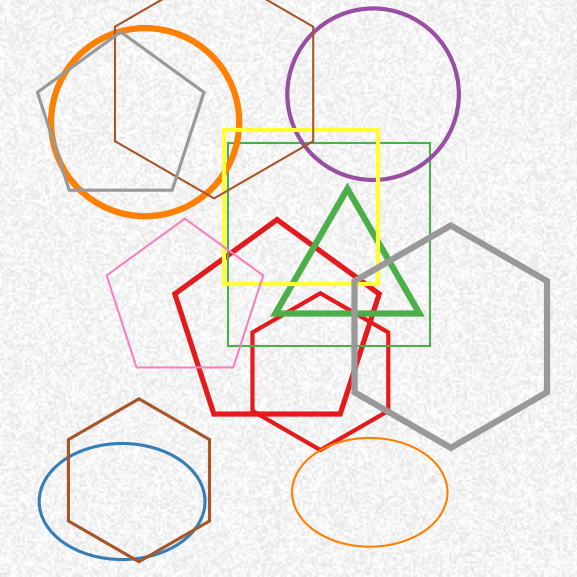[{"shape": "hexagon", "thickness": 2, "radius": 0.68, "center": [0.555, 0.356]}, {"shape": "pentagon", "thickness": 2.5, "radius": 0.93, "center": [0.48, 0.433]}, {"shape": "oval", "thickness": 1.5, "radius": 0.72, "center": [0.211, 0.131]}, {"shape": "triangle", "thickness": 3, "radius": 0.72, "center": [0.602, 0.528]}, {"shape": "square", "thickness": 1, "radius": 0.88, "center": [0.57, 0.576]}, {"shape": "circle", "thickness": 2, "radius": 0.74, "center": [0.646, 0.836]}, {"shape": "circle", "thickness": 3, "radius": 0.81, "center": [0.251, 0.788]}, {"shape": "oval", "thickness": 1, "radius": 0.67, "center": [0.64, 0.147]}, {"shape": "square", "thickness": 2, "radius": 0.67, "center": [0.521, 0.64]}, {"shape": "hexagon", "thickness": 1.5, "radius": 0.71, "center": [0.241, 0.167]}, {"shape": "hexagon", "thickness": 1, "radius": 0.99, "center": [0.371, 0.854]}, {"shape": "pentagon", "thickness": 1, "radius": 0.71, "center": [0.32, 0.478]}, {"shape": "pentagon", "thickness": 1.5, "radius": 0.76, "center": [0.209, 0.792]}, {"shape": "hexagon", "thickness": 3, "radius": 0.96, "center": [0.781, 0.416]}]